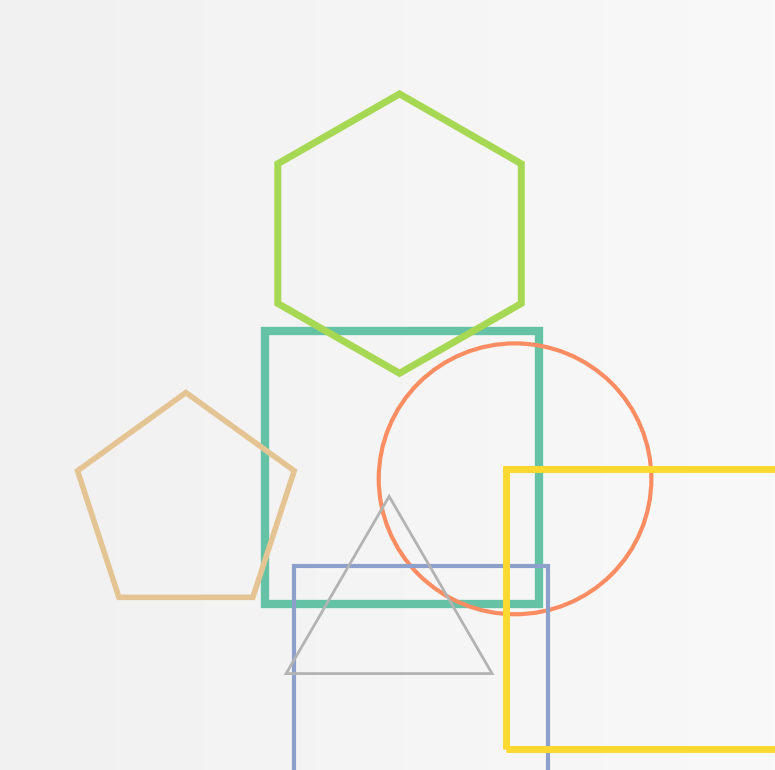[{"shape": "square", "thickness": 3, "radius": 0.89, "center": [0.519, 0.393]}, {"shape": "circle", "thickness": 1.5, "radius": 0.88, "center": [0.665, 0.378]}, {"shape": "square", "thickness": 1.5, "radius": 0.82, "center": [0.543, 0.102]}, {"shape": "hexagon", "thickness": 2.5, "radius": 0.91, "center": [0.516, 0.697]}, {"shape": "square", "thickness": 2.5, "radius": 0.91, "center": [0.835, 0.21]}, {"shape": "pentagon", "thickness": 2, "radius": 0.73, "center": [0.24, 0.343]}, {"shape": "triangle", "thickness": 1, "radius": 0.77, "center": [0.502, 0.202]}]